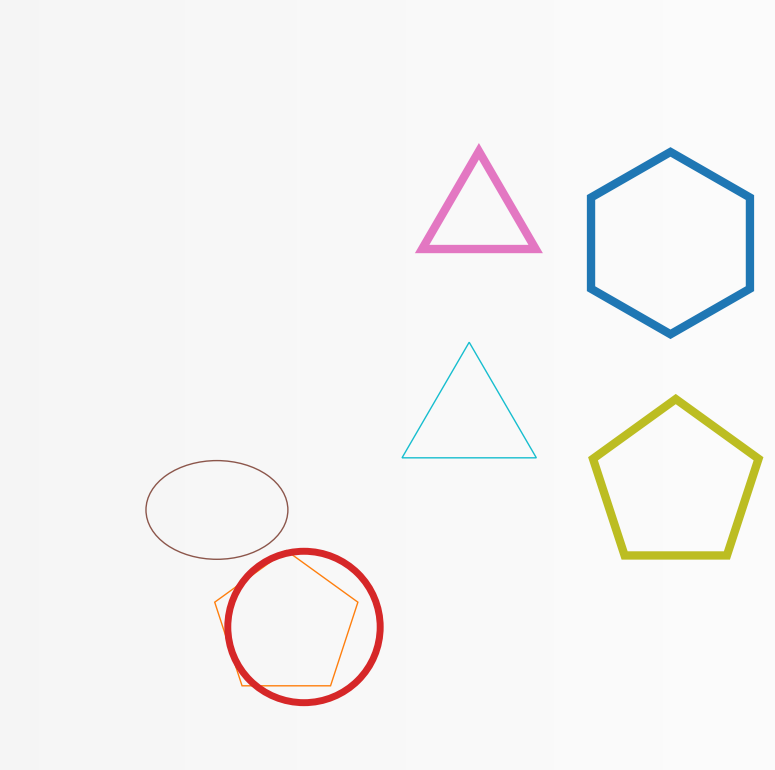[{"shape": "hexagon", "thickness": 3, "radius": 0.59, "center": [0.865, 0.684]}, {"shape": "pentagon", "thickness": 0.5, "radius": 0.49, "center": [0.369, 0.188]}, {"shape": "circle", "thickness": 2.5, "radius": 0.49, "center": [0.392, 0.186]}, {"shape": "oval", "thickness": 0.5, "radius": 0.46, "center": [0.28, 0.338]}, {"shape": "triangle", "thickness": 3, "radius": 0.42, "center": [0.618, 0.719]}, {"shape": "pentagon", "thickness": 3, "radius": 0.56, "center": [0.872, 0.369]}, {"shape": "triangle", "thickness": 0.5, "radius": 0.5, "center": [0.605, 0.455]}]